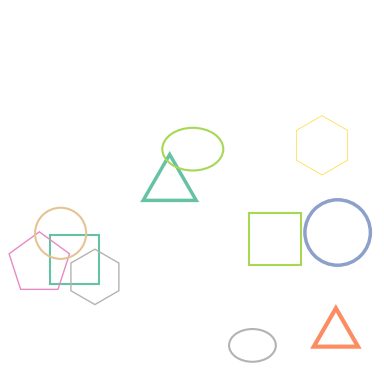[{"shape": "square", "thickness": 1.5, "radius": 0.32, "center": [0.193, 0.325]}, {"shape": "triangle", "thickness": 2.5, "radius": 0.4, "center": [0.441, 0.519]}, {"shape": "triangle", "thickness": 3, "radius": 0.33, "center": [0.872, 0.133]}, {"shape": "circle", "thickness": 2.5, "radius": 0.42, "center": [0.877, 0.396]}, {"shape": "pentagon", "thickness": 1, "radius": 0.41, "center": [0.102, 0.315]}, {"shape": "oval", "thickness": 1.5, "radius": 0.4, "center": [0.501, 0.613]}, {"shape": "square", "thickness": 1.5, "radius": 0.34, "center": [0.714, 0.38]}, {"shape": "hexagon", "thickness": 0.5, "radius": 0.39, "center": [0.836, 0.623]}, {"shape": "circle", "thickness": 1.5, "radius": 0.33, "center": [0.157, 0.394]}, {"shape": "oval", "thickness": 1.5, "radius": 0.3, "center": [0.656, 0.103]}, {"shape": "hexagon", "thickness": 1, "radius": 0.36, "center": [0.246, 0.281]}]